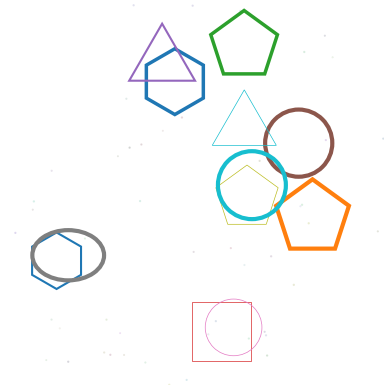[{"shape": "hexagon", "thickness": 2.5, "radius": 0.43, "center": [0.454, 0.788]}, {"shape": "hexagon", "thickness": 1.5, "radius": 0.37, "center": [0.147, 0.323]}, {"shape": "pentagon", "thickness": 3, "radius": 0.5, "center": [0.812, 0.435]}, {"shape": "pentagon", "thickness": 2.5, "radius": 0.46, "center": [0.634, 0.882]}, {"shape": "square", "thickness": 0.5, "radius": 0.38, "center": [0.576, 0.138]}, {"shape": "triangle", "thickness": 1.5, "radius": 0.49, "center": [0.421, 0.84]}, {"shape": "circle", "thickness": 3, "radius": 0.44, "center": [0.776, 0.628]}, {"shape": "circle", "thickness": 0.5, "radius": 0.37, "center": [0.607, 0.15]}, {"shape": "oval", "thickness": 3, "radius": 0.47, "center": [0.177, 0.337]}, {"shape": "pentagon", "thickness": 0.5, "radius": 0.43, "center": [0.642, 0.486]}, {"shape": "circle", "thickness": 3, "radius": 0.44, "center": [0.654, 0.519]}, {"shape": "triangle", "thickness": 0.5, "radius": 0.48, "center": [0.634, 0.671]}]